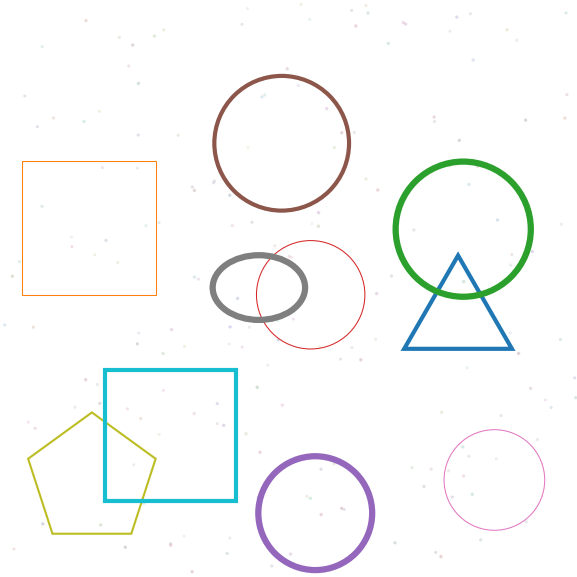[{"shape": "triangle", "thickness": 2, "radius": 0.54, "center": [0.793, 0.449]}, {"shape": "square", "thickness": 0.5, "radius": 0.58, "center": [0.154, 0.604]}, {"shape": "circle", "thickness": 3, "radius": 0.59, "center": [0.802, 0.602]}, {"shape": "circle", "thickness": 0.5, "radius": 0.47, "center": [0.538, 0.489]}, {"shape": "circle", "thickness": 3, "radius": 0.49, "center": [0.546, 0.111]}, {"shape": "circle", "thickness": 2, "radius": 0.58, "center": [0.488, 0.751]}, {"shape": "circle", "thickness": 0.5, "radius": 0.44, "center": [0.856, 0.168]}, {"shape": "oval", "thickness": 3, "radius": 0.4, "center": [0.448, 0.501]}, {"shape": "pentagon", "thickness": 1, "radius": 0.58, "center": [0.159, 0.169]}, {"shape": "square", "thickness": 2, "radius": 0.57, "center": [0.295, 0.245]}]